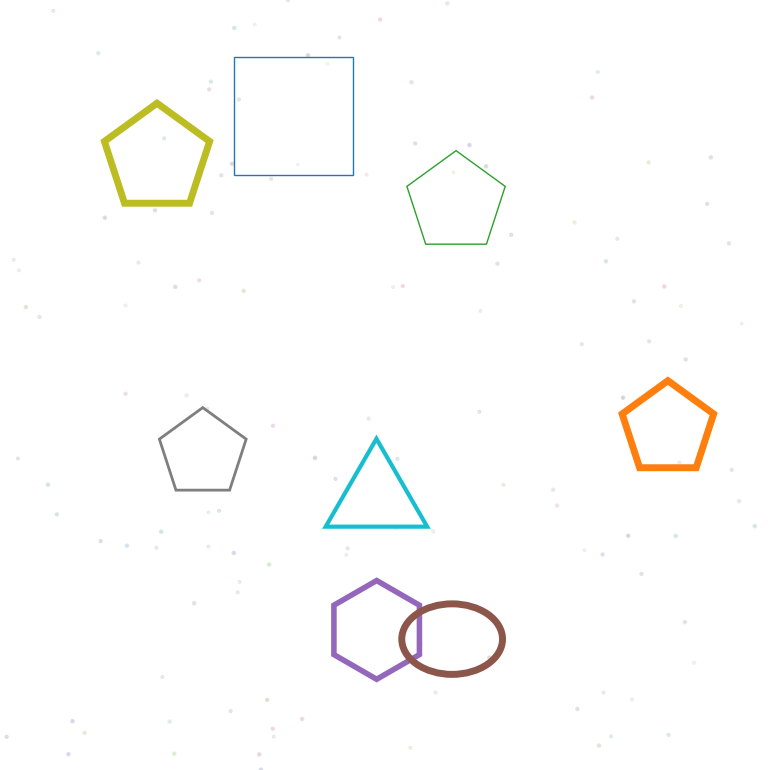[{"shape": "square", "thickness": 0.5, "radius": 0.39, "center": [0.381, 0.849]}, {"shape": "pentagon", "thickness": 2.5, "radius": 0.31, "center": [0.867, 0.443]}, {"shape": "pentagon", "thickness": 0.5, "radius": 0.34, "center": [0.592, 0.737]}, {"shape": "hexagon", "thickness": 2, "radius": 0.32, "center": [0.489, 0.182]}, {"shape": "oval", "thickness": 2.5, "radius": 0.33, "center": [0.587, 0.17]}, {"shape": "pentagon", "thickness": 1, "radius": 0.3, "center": [0.263, 0.411]}, {"shape": "pentagon", "thickness": 2.5, "radius": 0.36, "center": [0.204, 0.794]}, {"shape": "triangle", "thickness": 1.5, "radius": 0.38, "center": [0.489, 0.354]}]